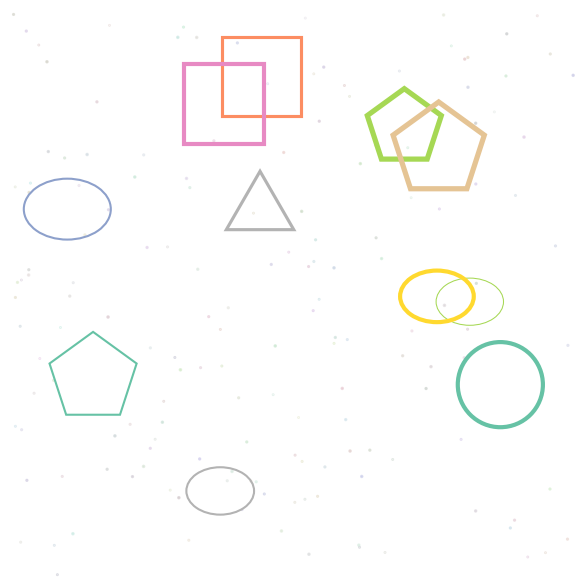[{"shape": "circle", "thickness": 2, "radius": 0.37, "center": [0.866, 0.333]}, {"shape": "pentagon", "thickness": 1, "radius": 0.4, "center": [0.161, 0.345]}, {"shape": "square", "thickness": 1.5, "radius": 0.34, "center": [0.454, 0.866]}, {"shape": "oval", "thickness": 1, "radius": 0.38, "center": [0.117, 0.637]}, {"shape": "square", "thickness": 2, "radius": 0.35, "center": [0.389, 0.82]}, {"shape": "oval", "thickness": 0.5, "radius": 0.29, "center": [0.813, 0.477]}, {"shape": "pentagon", "thickness": 2.5, "radius": 0.34, "center": [0.7, 0.778]}, {"shape": "oval", "thickness": 2, "radius": 0.32, "center": [0.757, 0.486]}, {"shape": "pentagon", "thickness": 2.5, "radius": 0.42, "center": [0.76, 0.739]}, {"shape": "oval", "thickness": 1, "radius": 0.29, "center": [0.381, 0.149]}, {"shape": "triangle", "thickness": 1.5, "radius": 0.34, "center": [0.45, 0.635]}]